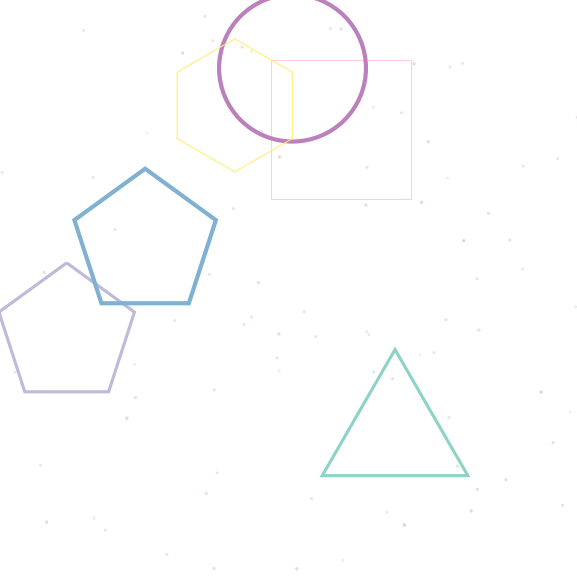[{"shape": "triangle", "thickness": 1.5, "radius": 0.73, "center": [0.684, 0.248]}, {"shape": "pentagon", "thickness": 1.5, "radius": 0.62, "center": [0.115, 0.421]}, {"shape": "pentagon", "thickness": 2, "radius": 0.64, "center": [0.251, 0.578]}, {"shape": "square", "thickness": 0.5, "radius": 0.6, "center": [0.591, 0.775]}, {"shape": "circle", "thickness": 2, "radius": 0.64, "center": [0.507, 0.881]}, {"shape": "hexagon", "thickness": 0.5, "radius": 0.58, "center": [0.406, 0.817]}]